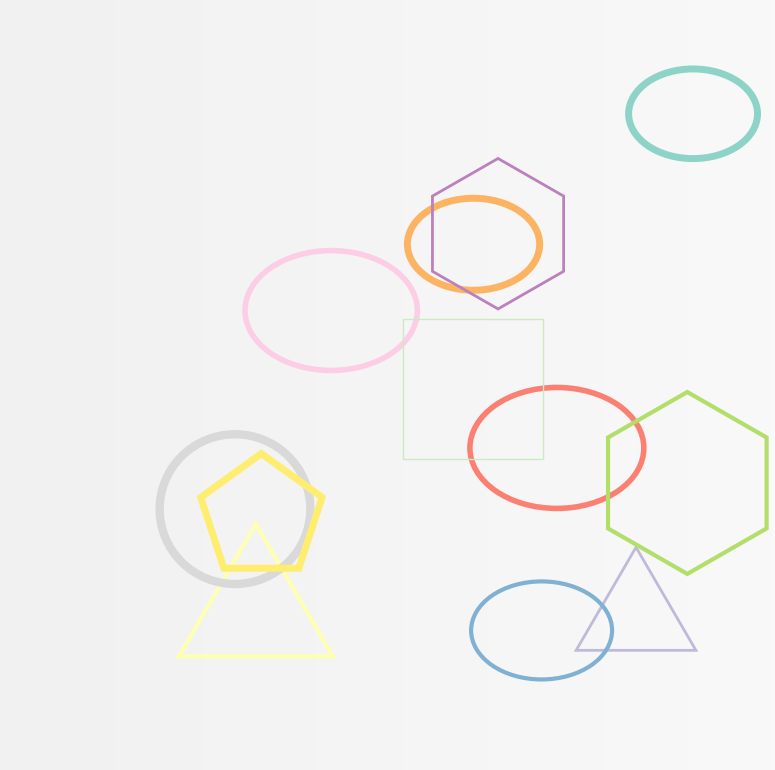[{"shape": "oval", "thickness": 2.5, "radius": 0.42, "center": [0.894, 0.852]}, {"shape": "triangle", "thickness": 1.5, "radius": 0.57, "center": [0.33, 0.205]}, {"shape": "triangle", "thickness": 1, "radius": 0.45, "center": [0.821, 0.2]}, {"shape": "oval", "thickness": 2, "radius": 0.56, "center": [0.719, 0.418]}, {"shape": "oval", "thickness": 1.5, "radius": 0.45, "center": [0.699, 0.181]}, {"shape": "oval", "thickness": 2.5, "radius": 0.43, "center": [0.611, 0.683]}, {"shape": "hexagon", "thickness": 1.5, "radius": 0.59, "center": [0.887, 0.373]}, {"shape": "oval", "thickness": 2, "radius": 0.56, "center": [0.427, 0.597]}, {"shape": "circle", "thickness": 3, "radius": 0.49, "center": [0.303, 0.339]}, {"shape": "hexagon", "thickness": 1, "radius": 0.49, "center": [0.643, 0.696]}, {"shape": "square", "thickness": 0.5, "radius": 0.45, "center": [0.61, 0.495]}, {"shape": "pentagon", "thickness": 2.5, "radius": 0.41, "center": [0.337, 0.329]}]